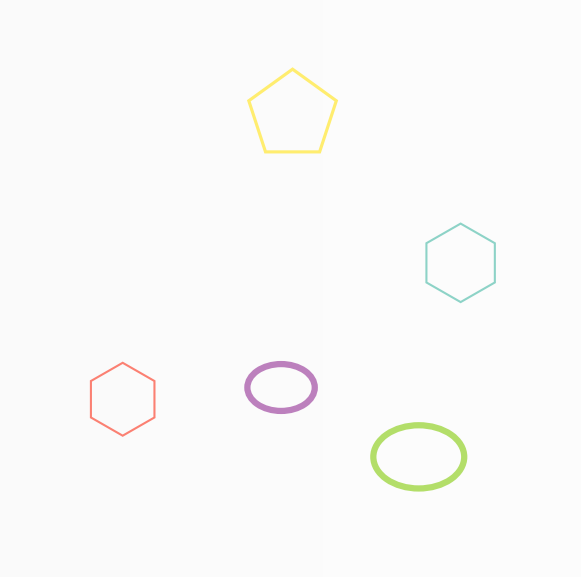[{"shape": "hexagon", "thickness": 1, "radius": 0.34, "center": [0.792, 0.544]}, {"shape": "hexagon", "thickness": 1, "radius": 0.32, "center": [0.211, 0.308]}, {"shape": "oval", "thickness": 3, "radius": 0.39, "center": [0.72, 0.208]}, {"shape": "oval", "thickness": 3, "radius": 0.29, "center": [0.484, 0.328]}, {"shape": "pentagon", "thickness": 1.5, "radius": 0.4, "center": [0.503, 0.8]}]